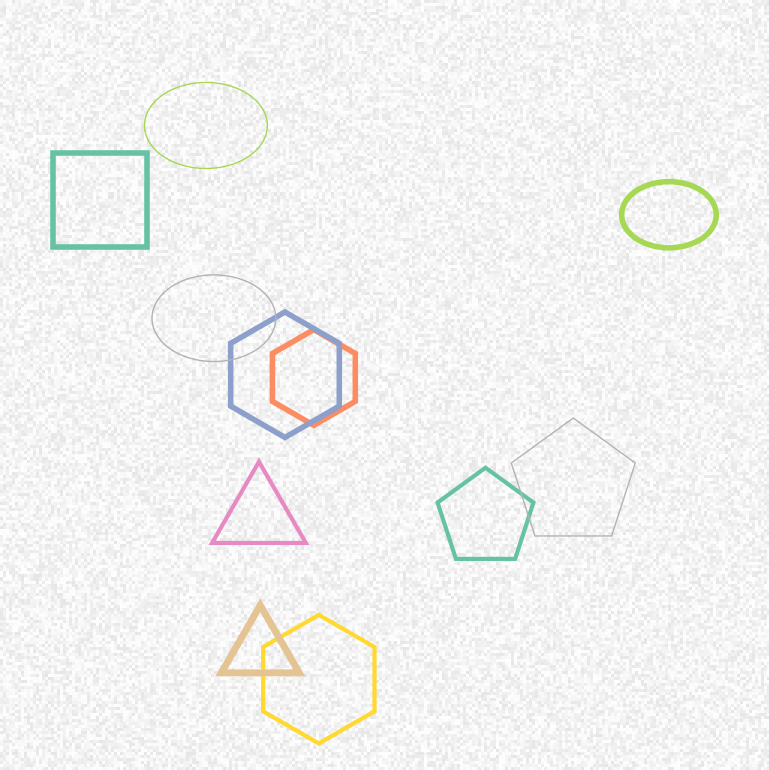[{"shape": "pentagon", "thickness": 1.5, "radius": 0.33, "center": [0.631, 0.327]}, {"shape": "square", "thickness": 2, "radius": 0.31, "center": [0.13, 0.74]}, {"shape": "hexagon", "thickness": 2, "radius": 0.31, "center": [0.408, 0.51]}, {"shape": "hexagon", "thickness": 2, "radius": 0.41, "center": [0.37, 0.513]}, {"shape": "triangle", "thickness": 1.5, "radius": 0.35, "center": [0.336, 0.33]}, {"shape": "oval", "thickness": 2, "radius": 0.31, "center": [0.869, 0.721]}, {"shape": "oval", "thickness": 0.5, "radius": 0.4, "center": [0.267, 0.837]}, {"shape": "hexagon", "thickness": 1.5, "radius": 0.42, "center": [0.414, 0.118]}, {"shape": "triangle", "thickness": 2.5, "radius": 0.29, "center": [0.338, 0.155]}, {"shape": "oval", "thickness": 0.5, "radius": 0.4, "center": [0.278, 0.587]}, {"shape": "pentagon", "thickness": 0.5, "radius": 0.42, "center": [0.745, 0.372]}]